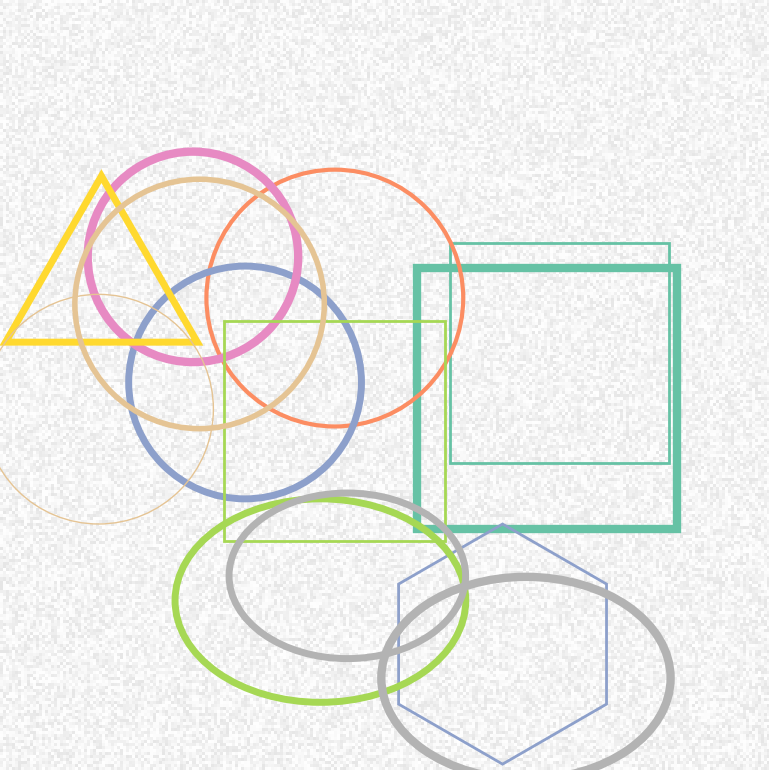[{"shape": "square", "thickness": 1, "radius": 0.71, "center": [0.727, 0.542]}, {"shape": "square", "thickness": 3, "radius": 0.85, "center": [0.71, 0.483]}, {"shape": "circle", "thickness": 1.5, "radius": 0.83, "center": [0.435, 0.613]}, {"shape": "circle", "thickness": 2.5, "radius": 0.76, "center": [0.318, 0.503]}, {"shape": "hexagon", "thickness": 1, "radius": 0.78, "center": [0.653, 0.164]}, {"shape": "circle", "thickness": 3, "radius": 0.68, "center": [0.251, 0.666]}, {"shape": "square", "thickness": 1, "radius": 0.72, "center": [0.434, 0.44]}, {"shape": "oval", "thickness": 2.5, "radius": 0.94, "center": [0.416, 0.22]}, {"shape": "triangle", "thickness": 2.5, "radius": 0.72, "center": [0.132, 0.628]}, {"shape": "circle", "thickness": 0.5, "radius": 0.75, "center": [0.128, 0.469]}, {"shape": "circle", "thickness": 2, "radius": 0.81, "center": [0.259, 0.605]}, {"shape": "oval", "thickness": 3, "radius": 0.94, "center": [0.683, 0.119]}, {"shape": "oval", "thickness": 2.5, "radius": 0.77, "center": [0.451, 0.252]}]